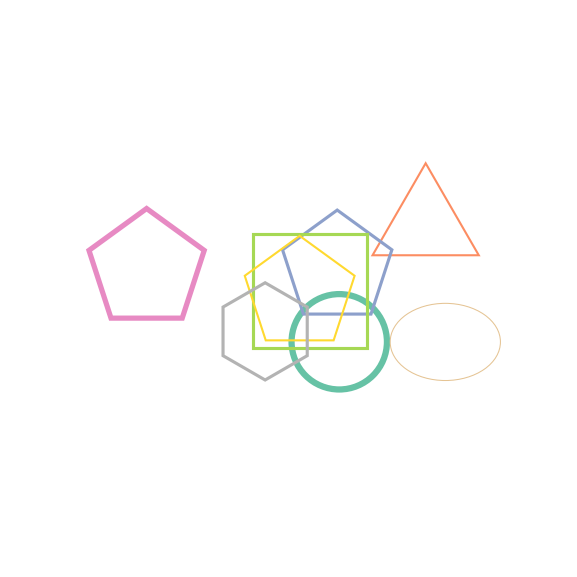[{"shape": "circle", "thickness": 3, "radius": 0.41, "center": [0.587, 0.407]}, {"shape": "triangle", "thickness": 1, "radius": 0.53, "center": [0.737, 0.61]}, {"shape": "pentagon", "thickness": 1.5, "radius": 0.5, "center": [0.584, 0.536]}, {"shape": "pentagon", "thickness": 2.5, "radius": 0.52, "center": [0.254, 0.533]}, {"shape": "square", "thickness": 1.5, "radius": 0.49, "center": [0.537, 0.495]}, {"shape": "pentagon", "thickness": 1, "radius": 0.5, "center": [0.519, 0.491]}, {"shape": "oval", "thickness": 0.5, "radius": 0.48, "center": [0.771, 0.407]}, {"shape": "hexagon", "thickness": 1.5, "radius": 0.42, "center": [0.459, 0.425]}]